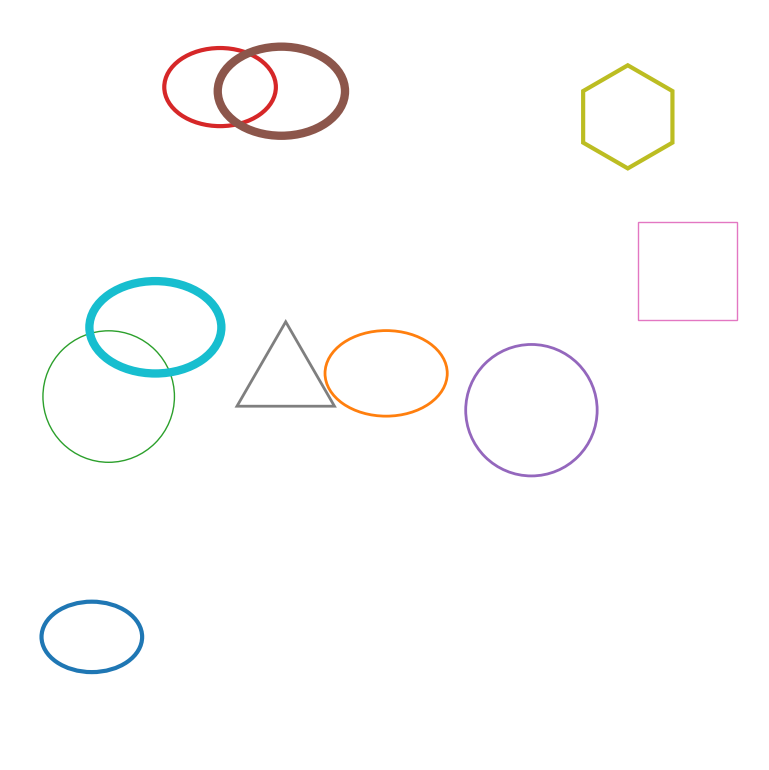[{"shape": "oval", "thickness": 1.5, "radius": 0.33, "center": [0.119, 0.173]}, {"shape": "oval", "thickness": 1, "radius": 0.4, "center": [0.501, 0.515]}, {"shape": "circle", "thickness": 0.5, "radius": 0.43, "center": [0.141, 0.485]}, {"shape": "oval", "thickness": 1.5, "radius": 0.36, "center": [0.286, 0.887]}, {"shape": "circle", "thickness": 1, "radius": 0.43, "center": [0.69, 0.467]}, {"shape": "oval", "thickness": 3, "radius": 0.41, "center": [0.365, 0.882]}, {"shape": "square", "thickness": 0.5, "radius": 0.32, "center": [0.893, 0.648]}, {"shape": "triangle", "thickness": 1, "radius": 0.37, "center": [0.371, 0.509]}, {"shape": "hexagon", "thickness": 1.5, "radius": 0.33, "center": [0.815, 0.848]}, {"shape": "oval", "thickness": 3, "radius": 0.43, "center": [0.202, 0.575]}]